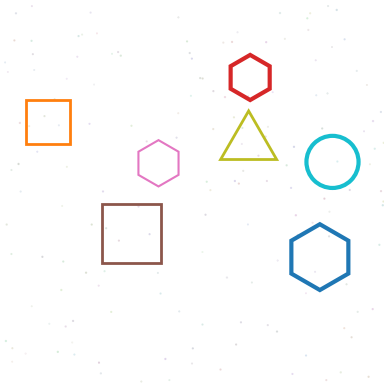[{"shape": "hexagon", "thickness": 3, "radius": 0.43, "center": [0.831, 0.332]}, {"shape": "square", "thickness": 2, "radius": 0.29, "center": [0.124, 0.684]}, {"shape": "hexagon", "thickness": 3, "radius": 0.29, "center": [0.65, 0.799]}, {"shape": "square", "thickness": 2, "radius": 0.38, "center": [0.341, 0.393]}, {"shape": "hexagon", "thickness": 1.5, "radius": 0.3, "center": [0.412, 0.576]}, {"shape": "triangle", "thickness": 2, "radius": 0.42, "center": [0.646, 0.628]}, {"shape": "circle", "thickness": 3, "radius": 0.34, "center": [0.864, 0.579]}]